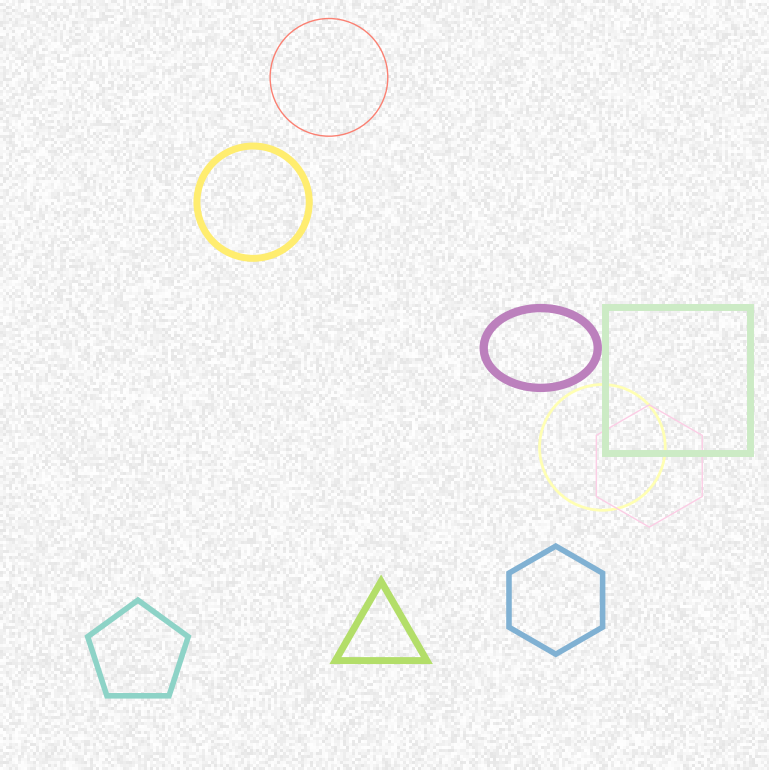[{"shape": "pentagon", "thickness": 2, "radius": 0.34, "center": [0.179, 0.152]}, {"shape": "circle", "thickness": 1, "radius": 0.41, "center": [0.782, 0.419]}, {"shape": "circle", "thickness": 0.5, "radius": 0.38, "center": [0.427, 0.9]}, {"shape": "hexagon", "thickness": 2, "radius": 0.35, "center": [0.722, 0.221]}, {"shape": "triangle", "thickness": 2.5, "radius": 0.34, "center": [0.495, 0.176]}, {"shape": "hexagon", "thickness": 0.5, "radius": 0.4, "center": [0.843, 0.395]}, {"shape": "oval", "thickness": 3, "radius": 0.37, "center": [0.702, 0.548]}, {"shape": "square", "thickness": 2.5, "radius": 0.47, "center": [0.88, 0.507]}, {"shape": "circle", "thickness": 2.5, "radius": 0.36, "center": [0.329, 0.737]}]